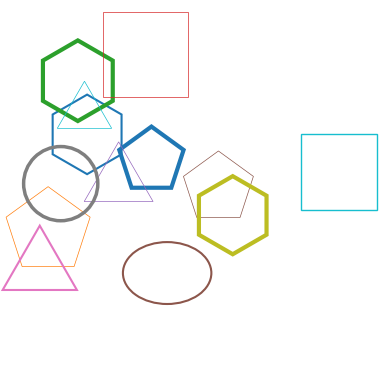[{"shape": "hexagon", "thickness": 1.5, "radius": 0.52, "center": [0.226, 0.651]}, {"shape": "pentagon", "thickness": 3, "radius": 0.44, "center": [0.393, 0.583]}, {"shape": "pentagon", "thickness": 0.5, "radius": 0.57, "center": [0.125, 0.4]}, {"shape": "hexagon", "thickness": 3, "radius": 0.52, "center": [0.202, 0.79]}, {"shape": "square", "thickness": 0.5, "radius": 0.55, "center": [0.379, 0.858]}, {"shape": "triangle", "thickness": 0.5, "radius": 0.52, "center": [0.308, 0.528]}, {"shape": "pentagon", "thickness": 0.5, "radius": 0.48, "center": [0.567, 0.512]}, {"shape": "oval", "thickness": 1.5, "radius": 0.57, "center": [0.434, 0.291]}, {"shape": "triangle", "thickness": 1.5, "radius": 0.56, "center": [0.103, 0.302]}, {"shape": "circle", "thickness": 2.5, "radius": 0.48, "center": [0.158, 0.523]}, {"shape": "hexagon", "thickness": 3, "radius": 0.51, "center": [0.605, 0.441]}, {"shape": "square", "thickness": 1, "radius": 0.49, "center": [0.88, 0.553]}, {"shape": "triangle", "thickness": 0.5, "radius": 0.41, "center": [0.219, 0.707]}]